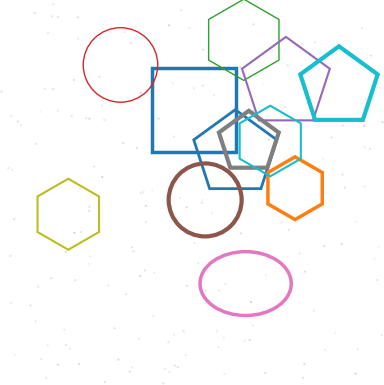[{"shape": "square", "thickness": 2.5, "radius": 0.54, "center": [0.504, 0.714]}, {"shape": "pentagon", "thickness": 2, "radius": 0.57, "center": [0.611, 0.602]}, {"shape": "hexagon", "thickness": 2.5, "radius": 0.41, "center": [0.766, 0.511]}, {"shape": "hexagon", "thickness": 1, "radius": 0.53, "center": [0.633, 0.897]}, {"shape": "circle", "thickness": 1, "radius": 0.48, "center": [0.313, 0.831]}, {"shape": "pentagon", "thickness": 1.5, "radius": 0.6, "center": [0.743, 0.784]}, {"shape": "circle", "thickness": 3, "radius": 0.47, "center": [0.533, 0.481]}, {"shape": "oval", "thickness": 2.5, "radius": 0.59, "center": [0.638, 0.263]}, {"shape": "pentagon", "thickness": 3, "radius": 0.41, "center": [0.646, 0.63]}, {"shape": "hexagon", "thickness": 1.5, "radius": 0.46, "center": [0.177, 0.444]}, {"shape": "hexagon", "thickness": 1.5, "radius": 0.46, "center": [0.702, 0.634]}, {"shape": "pentagon", "thickness": 3, "radius": 0.53, "center": [0.88, 0.774]}]